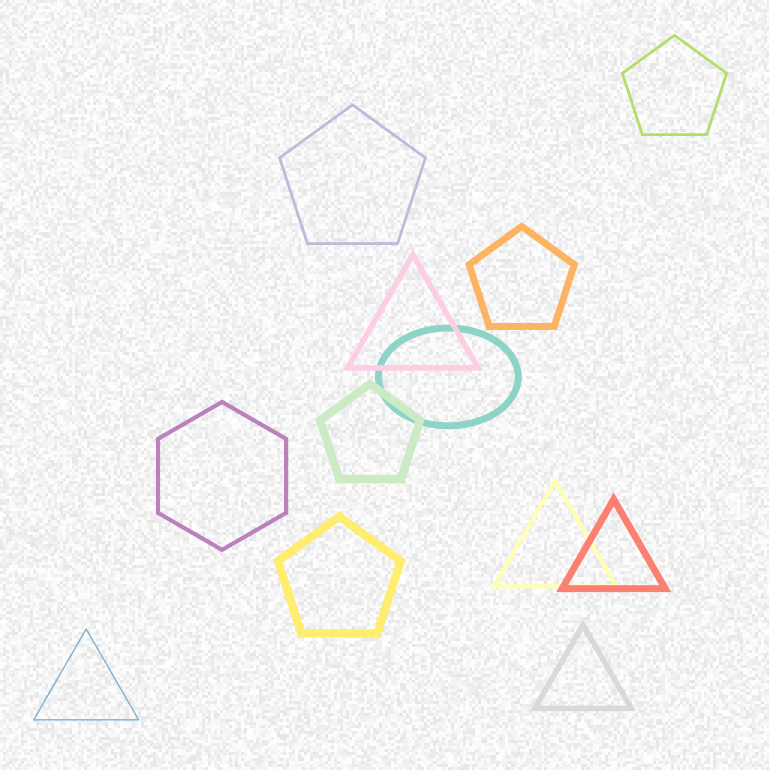[{"shape": "oval", "thickness": 2.5, "radius": 0.45, "center": [0.582, 0.511]}, {"shape": "triangle", "thickness": 1.5, "radius": 0.46, "center": [0.721, 0.284]}, {"shape": "pentagon", "thickness": 1, "radius": 0.5, "center": [0.458, 0.764]}, {"shape": "triangle", "thickness": 2.5, "radius": 0.39, "center": [0.797, 0.274]}, {"shape": "triangle", "thickness": 0.5, "radius": 0.39, "center": [0.112, 0.105]}, {"shape": "pentagon", "thickness": 2.5, "radius": 0.36, "center": [0.678, 0.634]}, {"shape": "pentagon", "thickness": 1, "radius": 0.36, "center": [0.876, 0.883]}, {"shape": "triangle", "thickness": 2, "radius": 0.49, "center": [0.536, 0.571]}, {"shape": "triangle", "thickness": 2, "radius": 0.36, "center": [0.757, 0.116]}, {"shape": "hexagon", "thickness": 1.5, "radius": 0.48, "center": [0.288, 0.382]}, {"shape": "pentagon", "thickness": 3, "radius": 0.34, "center": [0.481, 0.433]}, {"shape": "pentagon", "thickness": 3, "radius": 0.42, "center": [0.441, 0.245]}]